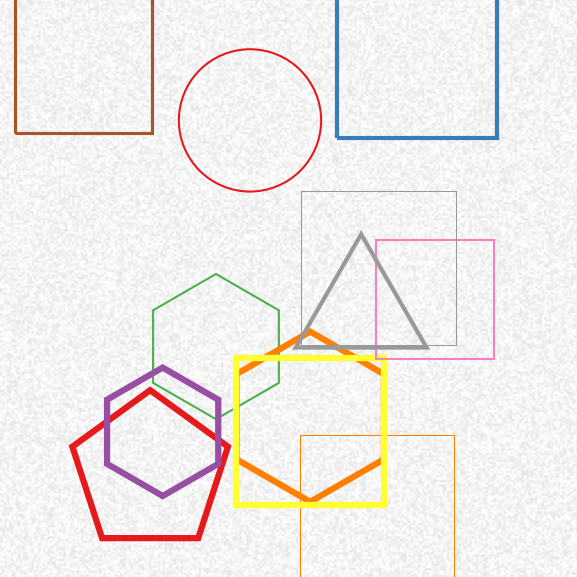[{"shape": "pentagon", "thickness": 3, "radius": 0.71, "center": [0.26, 0.182]}, {"shape": "circle", "thickness": 1, "radius": 0.62, "center": [0.433, 0.791]}, {"shape": "square", "thickness": 2, "radius": 0.69, "center": [0.722, 0.898]}, {"shape": "hexagon", "thickness": 1, "radius": 0.63, "center": [0.374, 0.399]}, {"shape": "hexagon", "thickness": 3, "radius": 0.56, "center": [0.282, 0.251]}, {"shape": "square", "thickness": 0.5, "radius": 0.67, "center": [0.653, 0.112]}, {"shape": "hexagon", "thickness": 3, "radius": 0.74, "center": [0.537, 0.278]}, {"shape": "square", "thickness": 3, "radius": 0.64, "center": [0.537, 0.251]}, {"shape": "square", "thickness": 1.5, "radius": 0.6, "center": [0.145, 0.888]}, {"shape": "square", "thickness": 1, "radius": 0.51, "center": [0.754, 0.481]}, {"shape": "triangle", "thickness": 2, "radius": 0.65, "center": [0.625, 0.463]}, {"shape": "square", "thickness": 0.5, "radius": 0.67, "center": [0.656, 0.535]}]